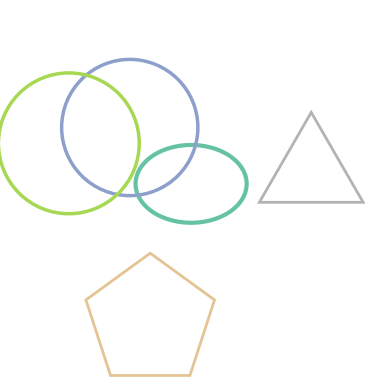[{"shape": "oval", "thickness": 3, "radius": 0.72, "center": [0.496, 0.522]}, {"shape": "circle", "thickness": 2.5, "radius": 0.88, "center": [0.337, 0.669]}, {"shape": "circle", "thickness": 2.5, "radius": 0.91, "center": [0.179, 0.628]}, {"shape": "pentagon", "thickness": 2, "radius": 0.88, "center": [0.39, 0.167]}, {"shape": "triangle", "thickness": 2, "radius": 0.78, "center": [0.808, 0.552]}]